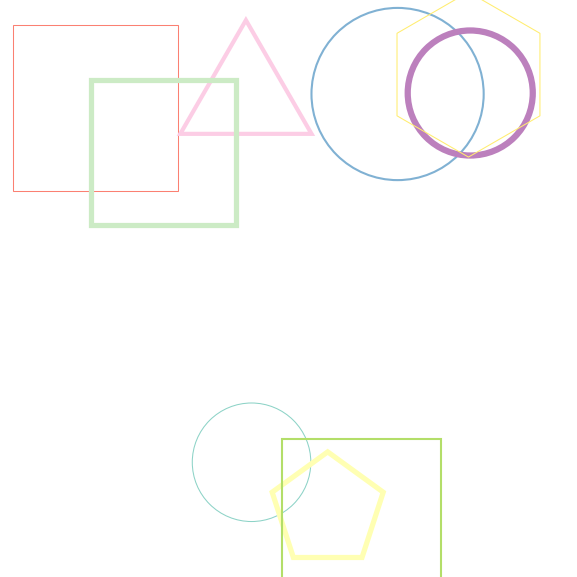[{"shape": "circle", "thickness": 0.5, "radius": 0.51, "center": [0.436, 0.199]}, {"shape": "pentagon", "thickness": 2.5, "radius": 0.51, "center": [0.567, 0.116]}, {"shape": "square", "thickness": 0.5, "radius": 0.71, "center": [0.166, 0.812]}, {"shape": "circle", "thickness": 1, "radius": 0.75, "center": [0.688, 0.836]}, {"shape": "square", "thickness": 1, "radius": 0.69, "center": [0.626, 0.102]}, {"shape": "triangle", "thickness": 2, "radius": 0.66, "center": [0.426, 0.833]}, {"shape": "circle", "thickness": 3, "radius": 0.54, "center": [0.814, 0.838]}, {"shape": "square", "thickness": 2.5, "radius": 0.63, "center": [0.283, 0.735]}, {"shape": "hexagon", "thickness": 0.5, "radius": 0.71, "center": [0.811, 0.87]}]